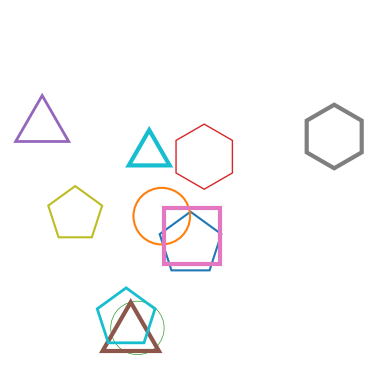[{"shape": "pentagon", "thickness": 1.5, "radius": 0.42, "center": [0.495, 0.366]}, {"shape": "circle", "thickness": 1.5, "radius": 0.37, "center": [0.42, 0.439]}, {"shape": "circle", "thickness": 0.5, "radius": 0.35, "center": [0.357, 0.148]}, {"shape": "hexagon", "thickness": 1, "radius": 0.42, "center": [0.53, 0.593]}, {"shape": "triangle", "thickness": 2, "radius": 0.4, "center": [0.11, 0.672]}, {"shape": "triangle", "thickness": 3, "radius": 0.42, "center": [0.34, 0.131]}, {"shape": "square", "thickness": 3, "radius": 0.36, "center": [0.499, 0.388]}, {"shape": "hexagon", "thickness": 3, "radius": 0.41, "center": [0.868, 0.645]}, {"shape": "pentagon", "thickness": 1.5, "radius": 0.37, "center": [0.195, 0.443]}, {"shape": "triangle", "thickness": 3, "radius": 0.31, "center": [0.388, 0.601]}, {"shape": "pentagon", "thickness": 2, "radius": 0.39, "center": [0.328, 0.173]}]